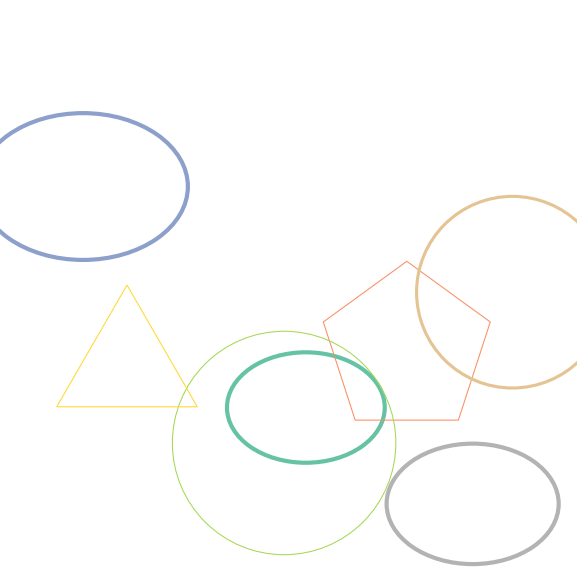[{"shape": "oval", "thickness": 2, "radius": 0.68, "center": [0.53, 0.293]}, {"shape": "pentagon", "thickness": 0.5, "radius": 0.76, "center": [0.704, 0.395]}, {"shape": "oval", "thickness": 2, "radius": 0.91, "center": [0.144, 0.676]}, {"shape": "circle", "thickness": 0.5, "radius": 0.97, "center": [0.492, 0.232]}, {"shape": "triangle", "thickness": 0.5, "radius": 0.7, "center": [0.22, 0.365]}, {"shape": "circle", "thickness": 1.5, "radius": 0.83, "center": [0.887, 0.493]}, {"shape": "oval", "thickness": 2, "radius": 0.74, "center": [0.818, 0.127]}]